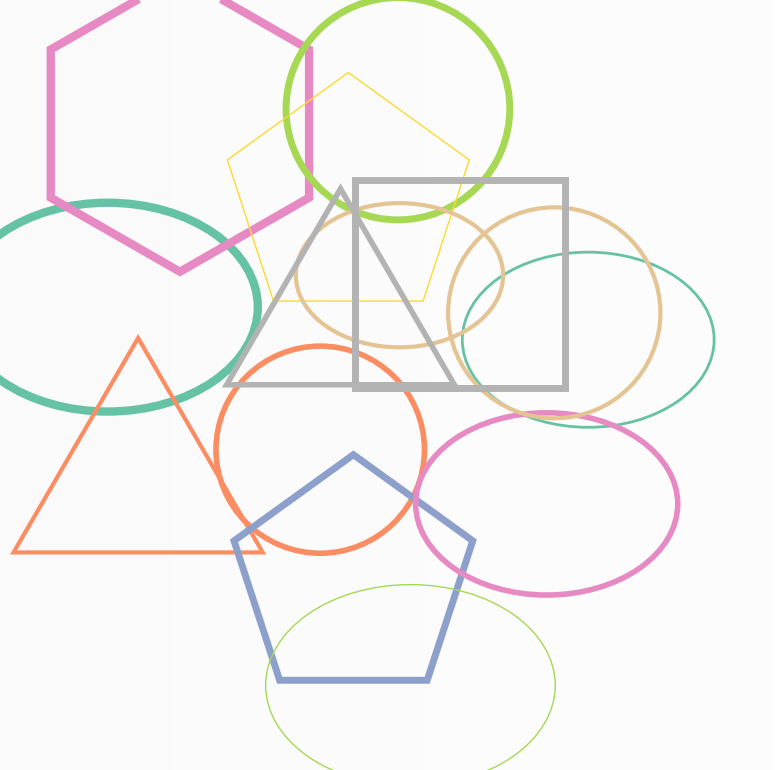[{"shape": "oval", "thickness": 1, "radius": 0.81, "center": [0.759, 0.559]}, {"shape": "oval", "thickness": 3, "radius": 0.97, "center": [0.139, 0.601]}, {"shape": "triangle", "thickness": 1.5, "radius": 0.93, "center": [0.178, 0.375]}, {"shape": "circle", "thickness": 2, "radius": 0.67, "center": [0.413, 0.416]}, {"shape": "pentagon", "thickness": 2.5, "radius": 0.81, "center": [0.456, 0.248]}, {"shape": "hexagon", "thickness": 3, "radius": 0.96, "center": [0.232, 0.84]}, {"shape": "oval", "thickness": 2, "radius": 0.85, "center": [0.705, 0.346]}, {"shape": "oval", "thickness": 0.5, "radius": 0.93, "center": [0.53, 0.11]}, {"shape": "circle", "thickness": 2.5, "radius": 0.72, "center": [0.513, 0.859]}, {"shape": "pentagon", "thickness": 0.5, "radius": 0.82, "center": [0.449, 0.742]}, {"shape": "circle", "thickness": 1.5, "radius": 0.68, "center": [0.715, 0.594]}, {"shape": "oval", "thickness": 1.5, "radius": 0.67, "center": [0.515, 0.643]}, {"shape": "square", "thickness": 2.5, "radius": 0.68, "center": [0.593, 0.631]}, {"shape": "triangle", "thickness": 2, "radius": 0.85, "center": [0.439, 0.585]}]